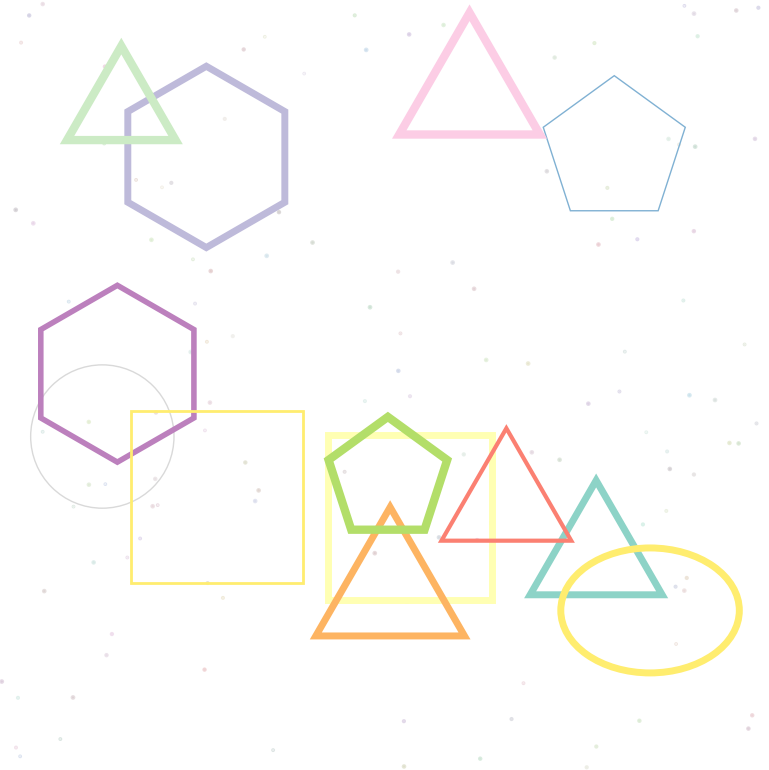[{"shape": "triangle", "thickness": 2.5, "radius": 0.49, "center": [0.774, 0.277]}, {"shape": "square", "thickness": 2.5, "radius": 0.54, "center": [0.532, 0.328]}, {"shape": "hexagon", "thickness": 2.5, "radius": 0.59, "center": [0.268, 0.796]}, {"shape": "triangle", "thickness": 1.5, "radius": 0.49, "center": [0.658, 0.346]}, {"shape": "pentagon", "thickness": 0.5, "radius": 0.48, "center": [0.798, 0.805]}, {"shape": "triangle", "thickness": 2.5, "radius": 0.56, "center": [0.507, 0.23]}, {"shape": "pentagon", "thickness": 3, "radius": 0.4, "center": [0.504, 0.378]}, {"shape": "triangle", "thickness": 3, "radius": 0.53, "center": [0.61, 0.878]}, {"shape": "circle", "thickness": 0.5, "radius": 0.47, "center": [0.133, 0.433]}, {"shape": "hexagon", "thickness": 2, "radius": 0.57, "center": [0.152, 0.515]}, {"shape": "triangle", "thickness": 3, "radius": 0.41, "center": [0.158, 0.859]}, {"shape": "oval", "thickness": 2.5, "radius": 0.58, "center": [0.844, 0.207]}, {"shape": "square", "thickness": 1, "radius": 0.56, "center": [0.282, 0.354]}]